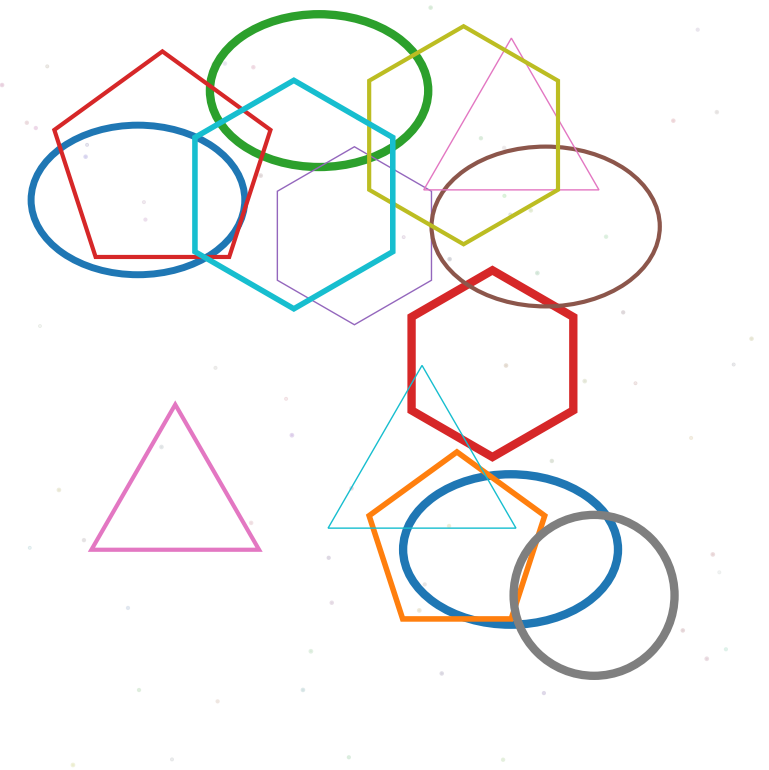[{"shape": "oval", "thickness": 3, "radius": 0.7, "center": [0.663, 0.286]}, {"shape": "oval", "thickness": 2.5, "radius": 0.69, "center": [0.179, 0.74]}, {"shape": "pentagon", "thickness": 2, "radius": 0.6, "center": [0.593, 0.293]}, {"shape": "oval", "thickness": 3, "radius": 0.71, "center": [0.414, 0.882]}, {"shape": "pentagon", "thickness": 1.5, "radius": 0.74, "center": [0.211, 0.786]}, {"shape": "hexagon", "thickness": 3, "radius": 0.61, "center": [0.64, 0.528]}, {"shape": "hexagon", "thickness": 0.5, "radius": 0.58, "center": [0.46, 0.694]}, {"shape": "oval", "thickness": 1.5, "radius": 0.74, "center": [0.709, 0.706]}, {"shape": "triangle", "thickness": 1.5, "radius": 0.63, "center": [0.228, 0.349]}, {"shape": "triangle", "thickness": 0.5, "radius": 0.66, "center": [0.664, 0.819]}, {"shape": "circle", "thickness": 3, "radius": 0.52, "center": [0.772, 0.227]}, {"shape": "hexagon", "thickness": 1.5, "radius": 0.71, "center": [0.602, 0.824]}, {"shape": "hexagon", "thickness": 2, "radius": 0.74, "center": [0.382, 0.747]}, {"shape": "triangle", "thickness": 0.5, "radius": 0.7, "center": [0.548, 0.385]}]